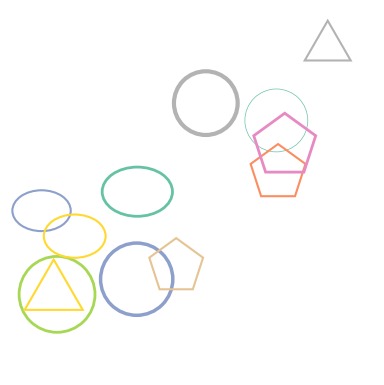[{"shape": "circle", "thickness": 0.5, "radius": 0.41, "center": [0.718, 0.687]}, {"shape": "oval", "thickness": 2, "radius": 0.46, "center": [0.357, 0.502]}, {"shape": "pentagon", "thickness": 1.5, "radius": 0.37, "center": [0.722, 0.551]}, {"shape": "circle", "thickness": 2.5, "radius": 0.47, "center": [0.355, 0.275]}, {"shape": "oval", "thickness": 1.5, "radius": 0.38, "center": [0.108, 0.453]}, {"shape": "pentagon", "thickness": 2, "radius": 0.42, "center": [0.74, 0.621]}, {"shape": "circle", "thickness": 2, "radius": 0.49, "center": [0.148, 0.235]}, {"shape": "oval", "thickness": 1.5, "radius": 0.4, "center": [0.194, 0.387]}, {"shape": "triangle", "thickness": 1.5, "radius": 0.44, "center": [0.139, 0.239]}, {"shape": "pentagon", "thickness": 1.5, "radius": 0.37, "center": [0.458, 0.308]}, {"shape": "circle", "thickness": 3, "radius": 0.41, "center": [0.535, 0.732]}, {"shape": "triangle", "thickness": 1.5, "radius": 0.34, "center": [0.851, 0.877]}]